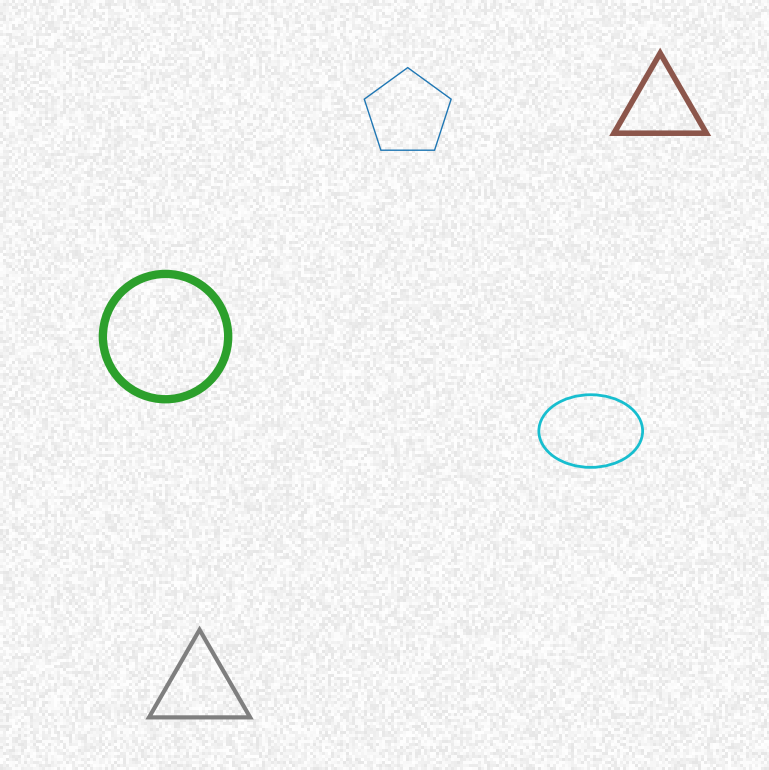[{"shape": "pentagon", "thickness": 0.5, "radius": 0.3, "center": [0.53, 0.853]}, {"shape": "circle", "thickness": 3, "radius": 0.41, "center": [0.215, 0.563]}, {"shape": "triangle", "thickness": 2, "radius": 0.35, "center": [0.857, 0.862]}, {"shape": "triangle", "thickness": 1.5, "radius": 0.38, "center": [0.259, 0.106]}, {"shape": "oval", "thickness": 1, "radius": 0.34, "center": [0.767, 0.44]}]